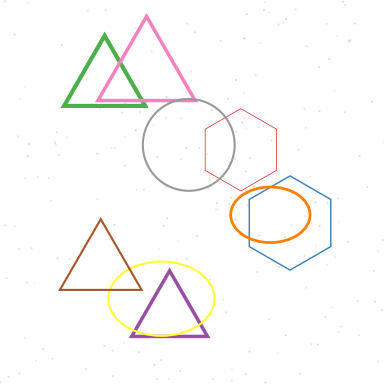[{"shape": "hexagon", "thickness": 0.5, "radius": 0.53, "center": [0.626, 0.611]}, {"shape": "hexagon", "thickness": 1, "radius": 0.61, "center": [0.753, 0.421]}, {"shape": "triangle", "thickness": 3, "radius": 0.61, "center": [0.272, 0.786]}, {"shape": "triangle", "thickness": 2.5, "radius": 0.57, "center": [0.441, 0.183]}, {"shape": "oval", "thickness": 2, "radius": 0.52, "center": [0.702, 0.442]}, {"shape": "oval", "thickness": 1.5, "radius": 0.69, "center": [0.419, 0.224]}, {"shape": "triangle", "thickness": 1.5, "radius": 0.61, "center": [0.262, 0.308]}, {"shape": "triangle", "thickness": 2.5, "radius": 0.73, "center": [0.381, 0.812]}, {"shape": "circle", "thickness": 1.5, "radius": 0.6, "center": [0.49, 0.624]}]